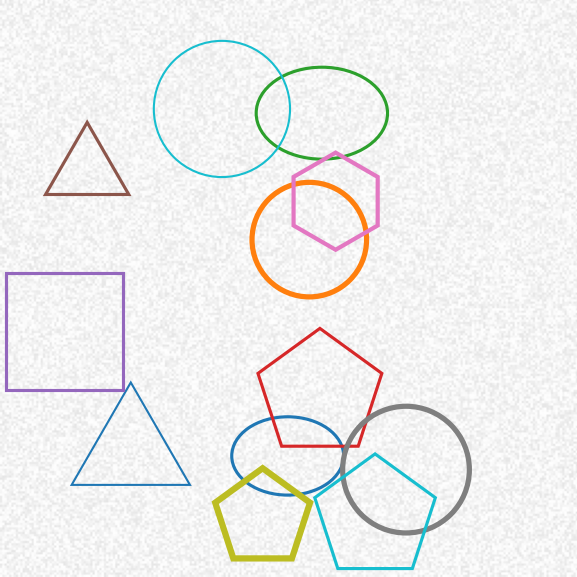[{"shape": "oval", "thickness": 1.5, "radius": 0.48, "center": [0.498, 0.21]}, {"shape": "triangle", "thickness": 1, "radius": 0.59, "center": [0.226, 0.219]}, {"shape": "circle", "thickness": 2.5, "radius": 0.5, "center": [0.536, 0.584]}, {"shape": "oval", "thickness": 1.5, "radius": 0.57, "center": [0.557, 0.803]}, {"shape": "pentagon", "thickness": 1.5, "radius": 0.56, "center": [0.554, 0.318]}, {"shape": "square", "thickness": 1.5, "radius": 0.51, "center": [0.112, 0.425]}, {"shape": "triangle", "thickness": 1.5, "radius": 0.42, "center": [0.151, 0.704]}, {"shape": "hexagon", "thickness": 2, "radius": 0.42, "center": [0.581, 0.651]}, {"shape": "circle", "thickness": 2.5, "radius": 0.55, "center": [0.703, 0.186]}, {"shape": "pentagon", "thickness": 3, "radius": 0.43, "center": [0.455, 0.102]}, {"shape": "circle", "thickness": 1, "radius": 0.59, "center": [0.384, 0.81]}, {"shape": "pentagon", "thickness": 1.5, "radius": 0.55, "center": [0.649, 0.103]}]